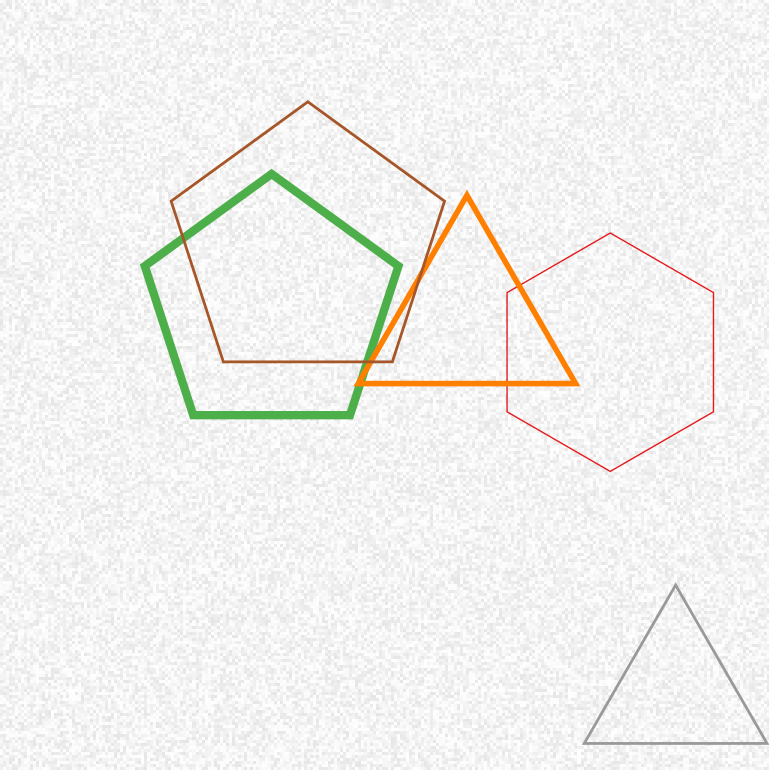[{"shape": "hexagon", "thickness": 0.5, "radius": 0.77, "center": [0.793, 0.543]}, {"shape": "pentagon", "thickness": 3, "radius": 0.87, "center": [0.353, 0.601]}, {"shape": "triangle", "thickness": 2, "radius": 0.82, "center": [0.606, 0.583]}, {"shape": "pentagon", "thickness": 1, "radius": 0.93, "center": [0.4, 0.681]}, {"shape": "triangle", "thickness": 1, "radius": 0.69, "center": [0.877, 0.103]}]